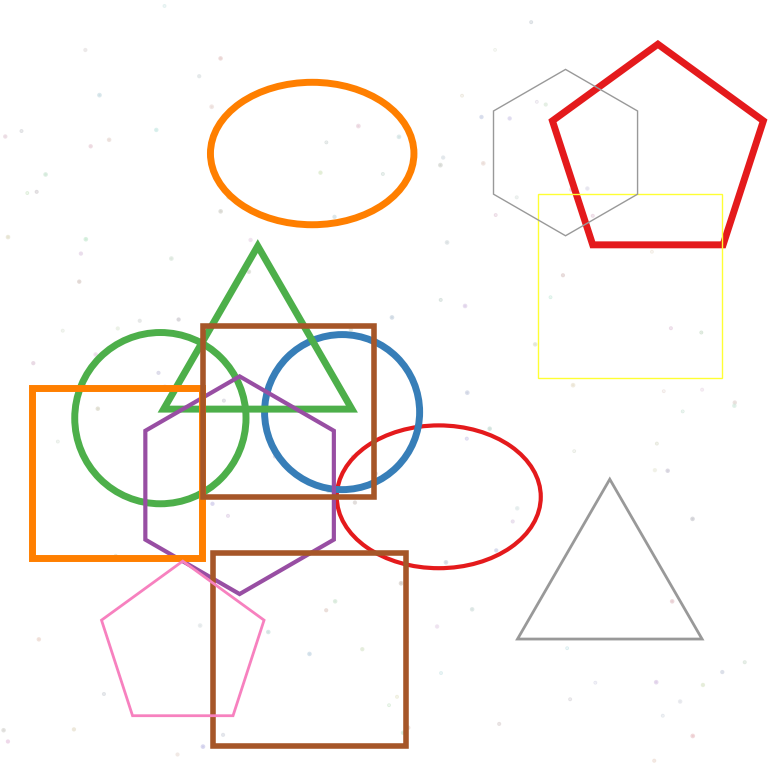[{"shape": "oval", "thickness": 1.5, "radius": 0.66, "center": [0.57, 0.355]}, {"shape": "pentagon", "thickness": 2.5, "radius": 0.72, "center": [0.854, 0.799]}, {"shape": "circle", "thickness": 2.5, "radius": 0.5, "center": [0.444, 0.465]}, {"shape": "triangle", "thickness": 2.5, "radius": 0.71, "center": [0.335, 0.539]}, {"shape": "circle", "thickness": 2.5, "radius": 0.56, "center": [0.208, 0.457]}, {"shape": "hexagon", "thickness": 1.5, "radius": 0.71, "center": [0.311, 0.37]}, {"shape": "oval", "thickness": 2.5, "radius": 0.66, "center": [0.405, 0.801]}, {"shape": "square", "thickness": 2.5, "radius": 0.55, "center": [0.152, 0.386]}, {"shape": "square", "thickness": 0.5, "radius": 0.6, "center": [0.818, 0.628]}, {"shape": "square", "thickness": 2, "radius": 0.63, "center": [0.401, 0.156]}, {"shape": "square", "thickness": 2, "radius": 0.55, "center": [0.374, 0.465]}, {"shape": "pentagon", "thickness": 1, "radius": 0.55, "center": [0.237, 0.16]}, {"shape": "triangle", "thickness": 1, "radius": 0.69, "center": [0.792, 0.239]}, {"shape": "hexagon", "thickness": 0.5, "radius": 0.54, "center": [0.734, 0.802]}]